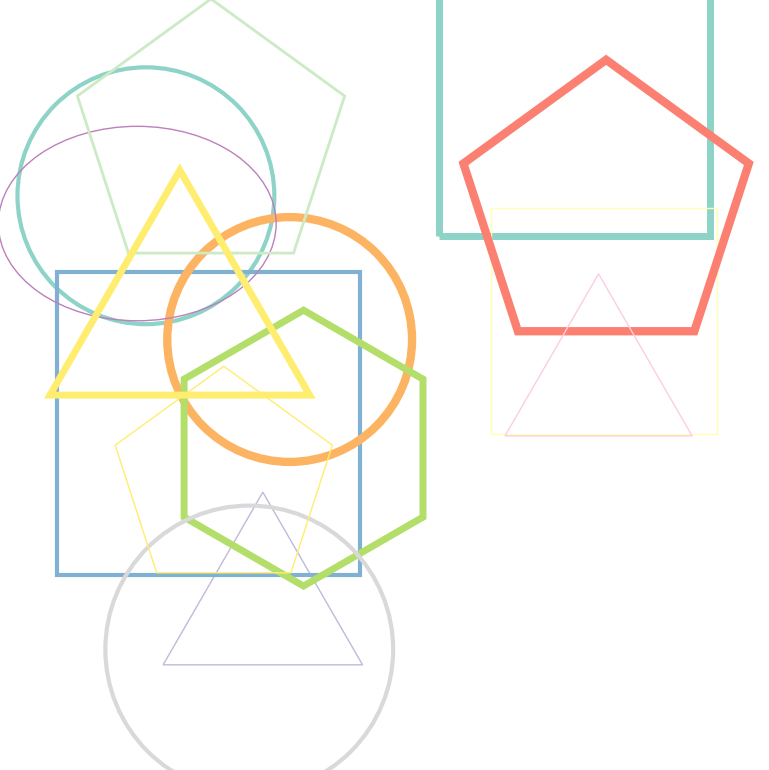[{"shape": "circle", "thickness": 1.5, "radius": 0.83, "center": [0.189, 0.746]}, {"shape": "square", "thickness": 2.5, "radius": 0.88, "center": [0.746, 0.87]}, {"shape": "square", "thickness": 0.5, "radius": 0.73, "center": [0.784, 0.583]}, {"shape": "triangle", "thickness": 0.5, "radius": 0.75, "center": [0.341, 0.211]}, {"shape": "pentagon", "thickness": 3, "radius": 0.97, "center": [0.787, 0.727]}, {"shape": "square", "thickness": 1.5, "radius": 0.98, "center": [0.271, 0.45]}, {"shape": "circle", "thickness": 3, "radius": 0.79, "center": [0.376, 0.559]}, {"shape": "hexagon", "thickness": 2.5, "radius": 0.9, "center": [0.394, 0.418]}, {"shape": "triangle", "thickness": 0.5, "radius": 0.7, "center": [0.777, 0.504]}, {"shape": "circle", "thickness": 1.5, "radius": 0.93, "center": [0.324, 0.156]}, {"shape": "oval", "thickness": 0.5, "radius": 0.9, "center": [0.178, 0.71]}, {"shape": "pentagon", "thickness": 1, "radius": 0.91, "center": [0.274, 0.819]}, {"shape": "triangle", "thickness": 2.5, "radius": 0.97, "center": [0.233, 0.584]}, {"shape": "pentagon", "thickness": 0.5, "radius": 0.74, "center": [0.291, 0.376]}]